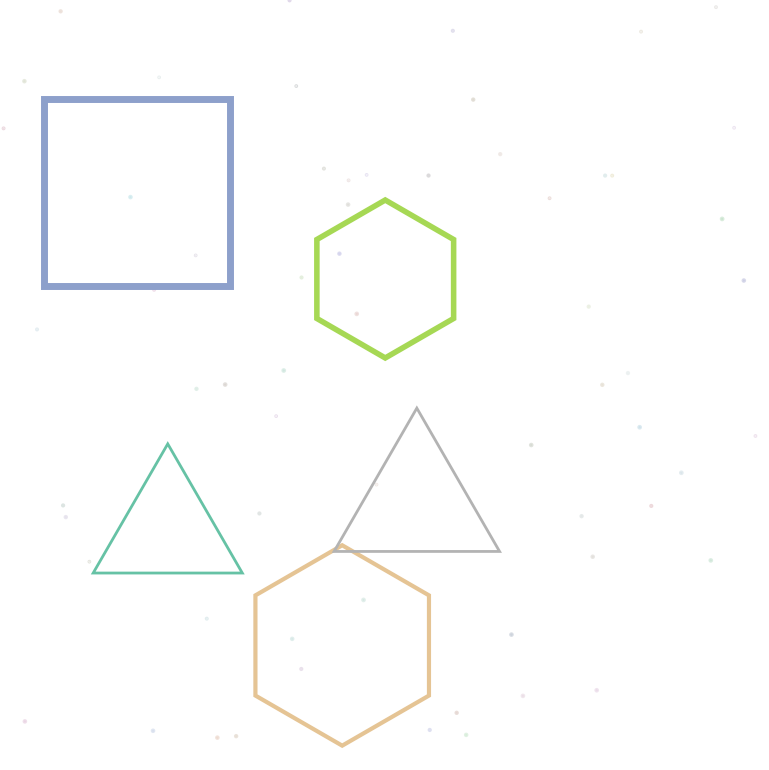[{"shape": "triangle", "thickness": 1, "radius": 0.56, "center": [0.218, 0.312]}, {"shape": "square", "thickness": 2.5, "radius": 0.61, "center": [0.178, 0.75]}, {"shape": "hexagon", "thickness": 2, "radius": 0.51, "center": [0.5, 0.638]}, {"shape": "hexagon", "thickness": 1.5, "radius": 0.65, "center": [0.444, 0.162]}, {"shape": "triangle", "thickness": 1, "radius": 0.62, "center": [0.541, 0.346]}]